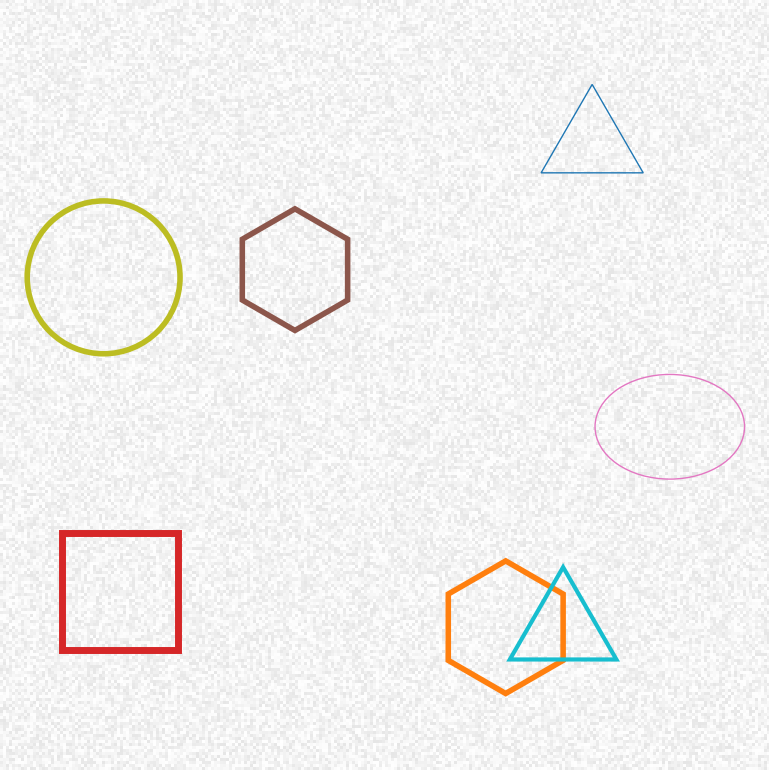[{"shape": "triangle", "thickness": 0.5, "radius": 0.38, "center": [0.769, 0.814]}, {"shape": "hexagon", "thickness": 2, "radius": 0.43, "center": [0.657, 0.185]}, {"shape": "square", "thickness": 2.5, "radius": 0.38, "center": [0.156, 0.232]}, {"shape": "hexagon", "thickness": 2, "radius": 0.39, "center": [0.383, 0.65]}, {"shape": "oval", "thickness": 0.5, "radius": 0.49, "center": [0.87, 0.446]}, {"shape": "circle", "thickness": 2, "radius": 0.5, "center": [0.135, 0.64]}, {"shape": "triangle", "thickness": 1.5, "radius": 0.4, "center": [0.731, 0.183]}]